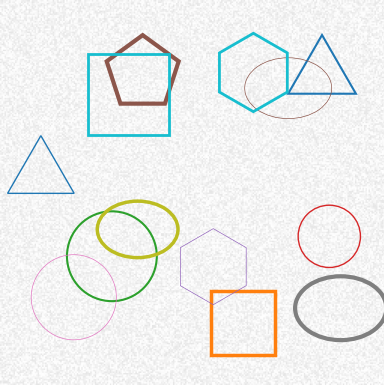[{"shape": "triangle", "thickness": 1, "radius": 0.5, "center": [0.106, 0.548]}, {"shape": "triangle", "thickness": 1.5, "radius": 0.51, "center": [0.836, 0.807]}, {"shape": "square", "thickness": 2.5, "radius": 0.42, "center": [0.632, 0.162]}, {"shape": "circle", "thickness": 1.5, "radius": 0.58, "center": [0.291, 0.334]}, {"shape": "circle", "thickness": 1, "radius": 0.4, "center": [0.855, 0.386]}, {"shape": "hexagon", "thickness": 0.5, "radius": 0.49, "center": [0.554, 0.307]}, {"shape": "pentagon", "thickness": 3, "radius": 0.49, "center": [0.371, 0.81]}, {"shape": "oval", "thickness": 0.5, "radius": 0.56, "center": [0.749, 0.771]}, {"shape": "circle", "thickness": 0.5, "radius": 0.55, "center": [0.192, 0.228]}, {"shape": "oval", "thickness": 3, "radius": 0.59, "center": [0.885, 0.199]}, {"shape": "oval", "thickness": 2.5, "radius": 0.52, "center": [0.357, 0.404]}, {"shape": "hexagon", "thickness": 2, "radius": 0.51, "center": [0.658, 0.812]}, {"shape": "square", "thickness": 2, "radius": 0.52, "center": [0.334, 0.755]}]